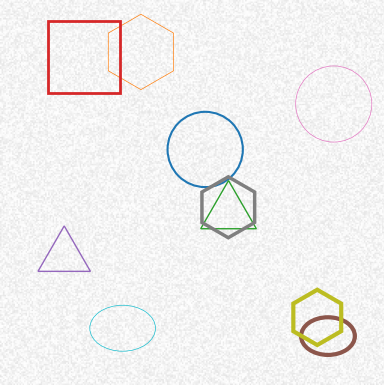[{"shape": "circle", "thickness": 1.5, "radius": 0.49, "center": [0.533, 0.612]}, {"shape": "hexagon", "thickness": 0.5, "radius": 0.49, "center": [0.366, 0.865]}, {"shape": "triangle", "thickness": 1, "radius": 0.42, "center": [0.594, 0.448]}, {"shape": "square", "thickness": 2, "radius": 0.47, "center": [0.217, 0.851]}, {"shape": "triangle", "thickness": 1, "radius": 0.39, "center": [0.167, 0.335]}, {"shape": "oval", "thickness": 3, "radius": 0.35, "center": [0.852, 0.127]}, {"shape": "circle", "thickness": 0.5, "radius": 0.49, "center": [0.867, 0.73]}, {"shape": "hexagon", "thickness": 2.5, "radius": 0.4, "center": [0.593, 0.462]}, {"shape": "hexagon", "thickness": 3, "radius": 0.36, "center": [0.824, 0.176]}, {"shape": "oval", "thickness": 0.5, "radius": 0.43, "center": [0.319, 0.147]}]